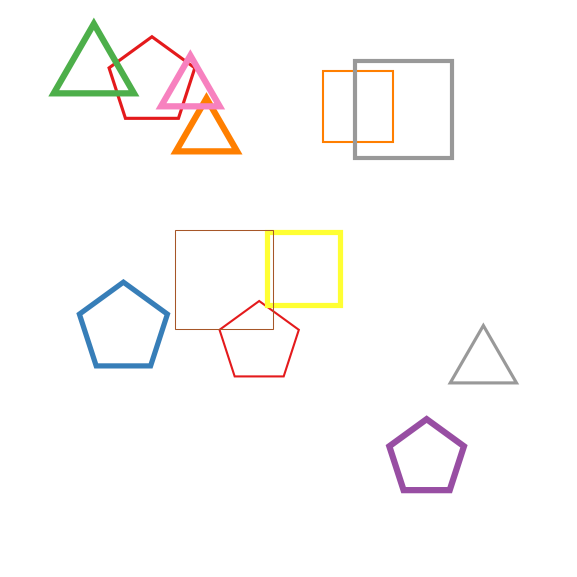[{"shape": "pentagon", "thickness": 1.5, "radius": 0.39, "center": [0.263, 0.857]}, {"shape": "pentagon", "thickness": 1, "radius": 0.36, "center": [0.449, 0.406]}, {"shape": "pentagon", "thickness": 2.5, "radius": 0.4, "center": [0.214, 0.43]}, {"shape": "triangle", "thickness": 3, "radius": 0.4, "center": [0.163, 0.878]}, {"shape": "pentagon", "thickness": 3, "radius": 0.34, "center": [0.739, 0.205]}, {"shape": "square", "thickness": 1, "radius": 0.31, "center": [0.62, 0.815]}, {"shape": "triangle", "thickness": 3, "radius": 0.31, "center": [0.358, 0.768]}, {"shape": "square", "thickness": 2.5, "radius": 0.31, "center": [0.526, 0.534]}, {"shape": "square", "thickness": 0.5, "radius": 0.43, "center": [0.388, 0.515]}, {"shape": "triangle", "thickness": 3, "radius": 0.29, "center": [0.33, 0.844]}, {"shape": "square", "thickness": 2, "radius": 0.42, "center": [0.698, 0.81]}, {"shape": "triangle", "thickness": 1.5, "radius": 0.33, "center": [0.837, 0.369]}]